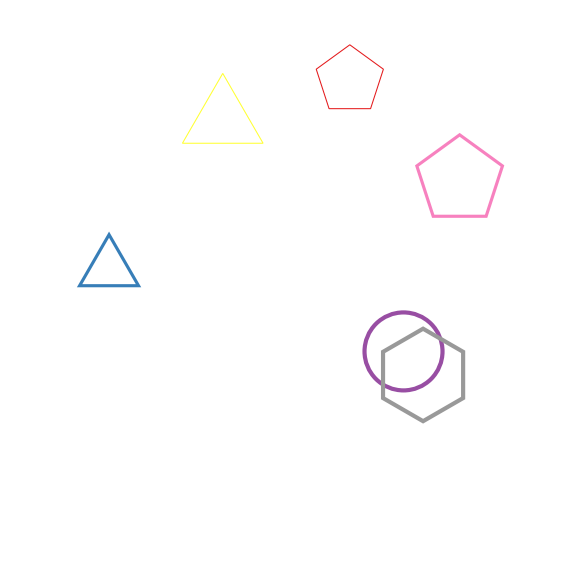[{"shape": "pentagon", "thickness": 0.5, "radius": 0.31, "center": [0.606, 0.86]}, {"shape": "triangle", "thickness": 1.5, "radius": 0.29, "center": [0.189, 0.534]}, {"shape": "circle", "thickness": 2, "radius": 0.34, "center": [0.699, 0.391]}, {"shape": "triangle", "thickness": 0.5, "radius": 0.4, "center": [0.386, 0.791]}, {"shape": "pentagon", "thickness": 1.5, "radius": 0.39, "center": [0.796, 0.688]}, {"shape": "hexagon", "thickness": 2, "radius": 0.4, "center": [0.733, 0.35]}]